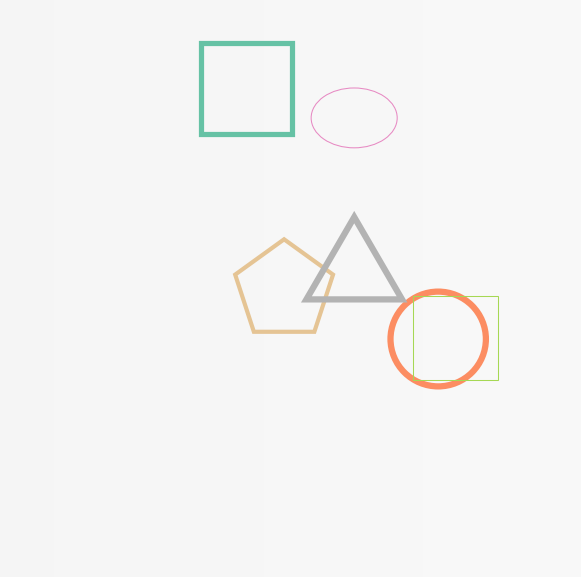[{"shape": "square", "thickness": 2.5, "radius": 0.39, "center": [0.425, 0.846]}, {"shape": "circle", "thickness": 3, "radius": 0.41, "center": [0.754, 0.412]}, {"shape": "oval", "thickness": 0.5, "radius": 0.37, "center": [0.609, 0.795]}, {"shape": "square", "thickness": 0.5, "radius": 0.36, "center": [0.783, 0.413]}, {"shape": "pentagon", "thickness": 2, "radius": 0.44, "center": [0.489, 0.496]}, {"shape": "triangle", "thickness": 3, "radius": 0.48, "center": [0.609, 0.528]}]